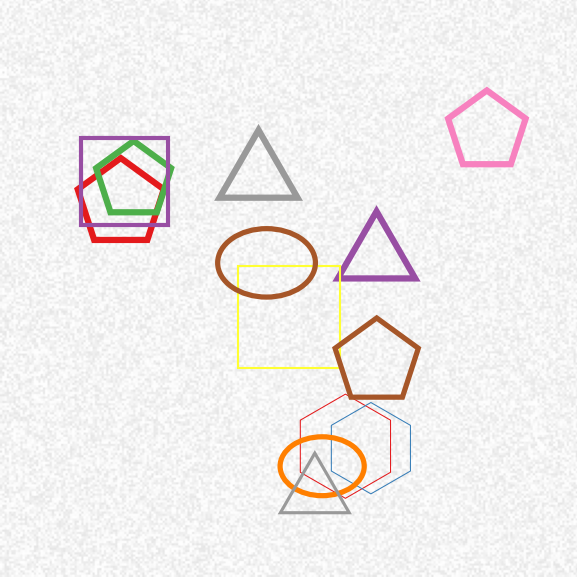[{"shape": "hexagon", "thickness": 0.5, "radius": 0.45, "center": [0.598, 0.226]}, {"shape": "pentagon", "thickness": 3, "radius": 0.39, "center": [0.209, 0.647]}, {"shape": "hexagon", "thickness": 0.5, "radius": 0.4, "center": [0.642, 0.223]}, {"shape": "pentagon", "thickness": 3, "radius": 0.34, "center": [0.231, 0.687]}, {"shape": "triangle", "thickness": 3, "radius": 0.39, "center": [0.652, 0.556]}, {"shape": "square", "thickness": 2, "radius": 0.38, "center": [0.216, 0.685]}, {"shape": "oval", "thickness": 2.5, "radius": 0.36, "center": [0.558, 0.192]}, {"shape": "square", "thickness": 1, "radius": 0.44, "center": [0.501, 0.45]}, {"shape": "pentagon", "thickness": 2.5, "radius": 0.38, "center": [0.652, 0.373]}, {"shape": "oval", "thickness": 2.5, "radius": 0.42, "center": [0.462, 0.544]}, {"shape": "pentagon", "thickness": 3, "radius": 0.35, "center": [0.843, 0.772]}, {"shape": "triangle", "thickness": 3, "radius": 0.39, "center": [0.448, 0.696]}, {"shape": "triangle", "thickness": 1.5, "radius": 0.34, "center": [0.545, 0.146]}]